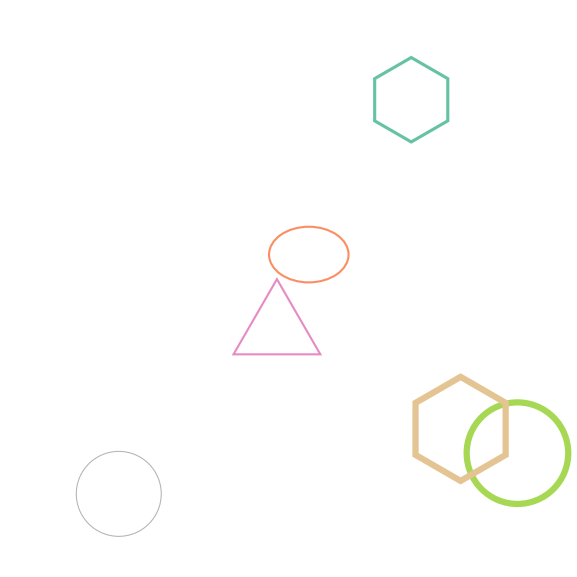[{"shape": "hexagon", "thickness": 1.5, "radius": 0.37, "center": [0.712, 0.826]}, {"shape": "oval", "thickness": 1, "radius": 0.34, "center": [0.535, 0.558]}, {"shape": "triangle", "thickness": 1, "radius": 0.43, "center": [0.48, 0.429]}, {"shape": "circle", "thickness": 3, "radius": 0.44, "center": [0.896, 0.214]}, {"shape": "hexagon", "thickness": 3, "radius": 0.45, "center": [0.798, 0.256]}, {"shape": "circle", "thickness": 0.5, "radius": 0.37, "center": [0.206, 0.144]}]